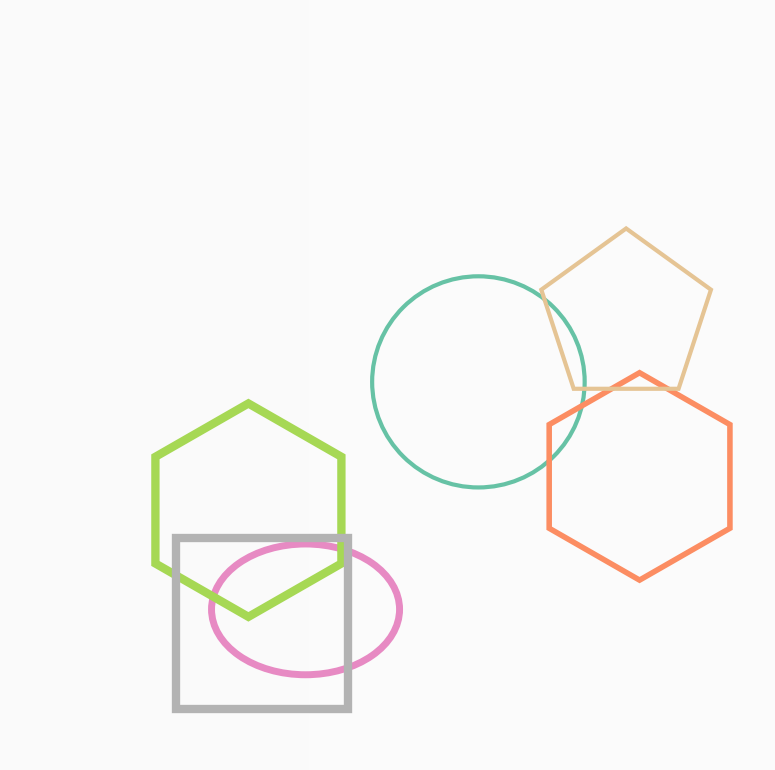[{"shape": "circle", "thickness": 1.5, "radius": 0.69, "center": [0.617, 0.504]}, {"shape": "hexagon", "thickness": 2, "radius": 0.67, "center": [0.825, 0.381]}, {"shape": "oval", "thickness": 2.5, "radius": 0.61, "center": [0.394, 0.209]}, {"shape": "hexagon", "thickness": 3, "radius": 0.69, "center": [0.321, 0.337]}, {"shape": "pentagon", "thickness": 1.5, "radius": 0.58, "center": [0.808, 0.588]}, {"shape": "square", "thickness": 3, "radius": 0.56, "center": [0.338, 0.19]}]